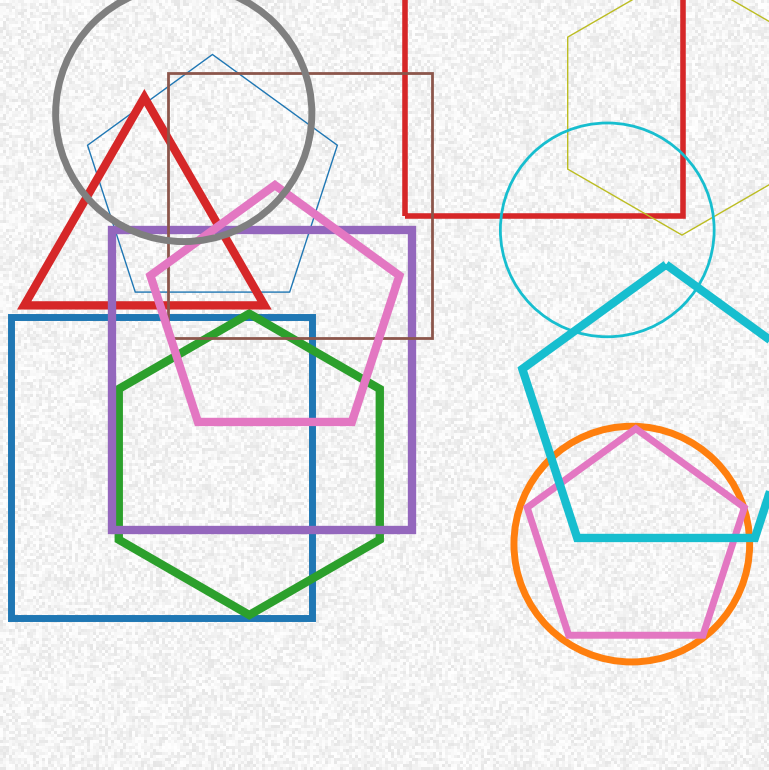[{"shape": "square", "thickness": 2.5, "radius": 0.98, "center": [0.21, 0.393]}, {"shape": "pentagon", "thickness": 0.5, "radius": 0.85, "center": [0.276, 0.759]}, {"shape": "circle", "thickness": 2.5, "radius": 0.77, "center": [0.821, 0.293]}, {"shape": "hexagon", "thickness": 3, "radius": 0.98, "center": [0.324, 0.397]}, {"shape": "square", "thickness": 2, "radius": 0.9, "center": [0.707, 0.9]}, {"shape": "triangle", "thickness": 3, "radius": 0.9, "center": [0.187, 0.693]}, {"shape": "square", "thickness": 3, "radius": 0.97, "center": [0.34, 0.506]}, {"shape": "square", "thickness": 1, "radius": 0.86, "center": [0.389, 0.733]}, {"shape": "pentagon", "thickness": 3, "radius": 0.85, "center": [0.357, 0.59]}, {"shape": "pentagon", "thickness": 2.5, "radius": 0.74, "center": [0.826, 0.295]}, {"shape": "circle", "thickness": 2.5, "radius": 0.83, "center": [0.239, 0.853]}, {"shape": "hexagon", "thickness": 0.5, "radius": 0.86, "center": [0.886, 0.866]}, {"shape": "pentagon", "thickness": 3, "radius": 0.98, "center": [0.865, 0.46]}, {"shape": "circle", "thickness": 1, "radius": 0.69, "center": [0.789, 0.701]}]